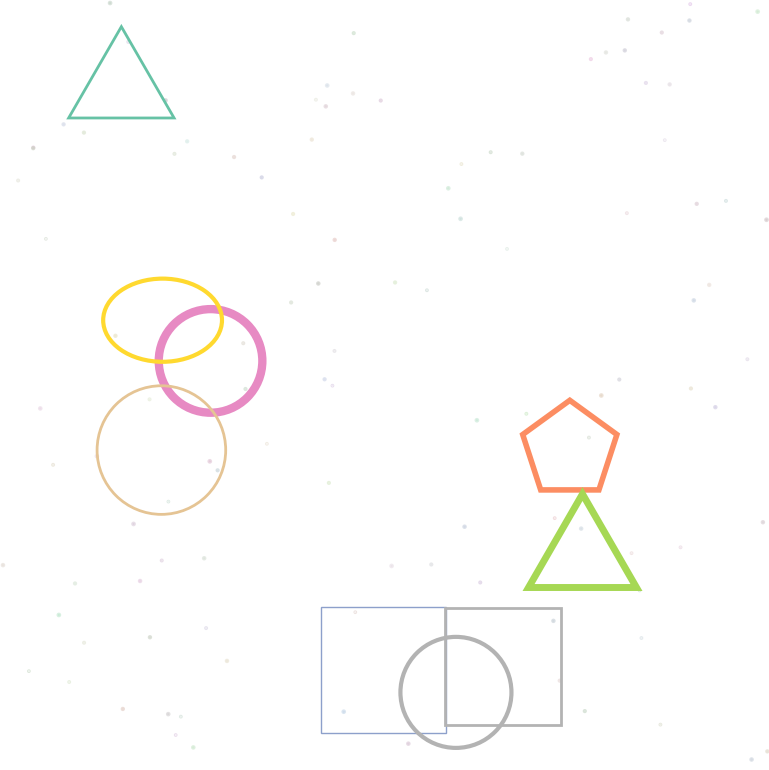[{"shape": "triangle", "thickness": 1, "radius": 0.4, "center": [0.158, 0.886]}, {"shape": "pentagon", "thickness": 2, "radius": 0.32, "center": [0.74, 0.416]}, {"shape": "square", "thickness": 0.5, "radius": 0.41, "center": [0.498, 0.13]}, {"shape": "circle", "thickness": 3, "radius": 0.34, "center": [0.273, 0.531]}, {"shape": "triangle", "thickness": 2.5, "radius": 0.4, "center": [0.756, 0.277]}, {"shape": "oval", "thickness": 1.5, "radius": 0.39, "center": [0.211, 0.584]}, {"shape": "circle", "thickness": 1, "radius": 0.42, "center": [0.21, 0.415]}, {"shape": "square", "thickness": 1, "radius": 0.38, "center": [0.653, 0.135]}, {"shape": "circle", "thickness": 1.5, "radius": 0.36, "center": [0.592, 0.101]}]